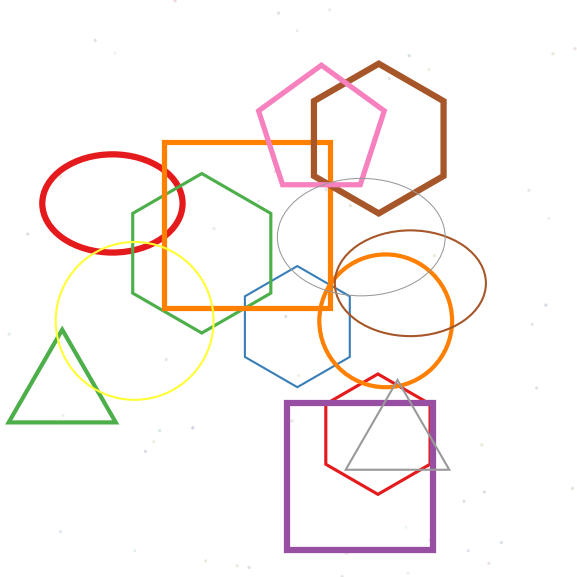[{"shape": "oval", "thickness": 3, "radius": 0.61, "center": [0.195, 0.647]}, {"shape": "hexagon", "thickness": 1.5, "radius": 0.52, "center": [0.654, 0.247]}, {"shape": "hexagon", "thickness": 1, "radius": 0.52, "center": [0.515, 0.434]}, {"shape": "triangle", "thickness": 2, "radius": 0.54, "center": [0.108, 0.321]}, {"shape": "hexagon", "thickness": 1.5, "radius": 0.69, "center": [0.349, 0.561]}, {"shape": "square", "thickness": 3, "radius": 0.63, "center": [0.624, 0.174]}, {"shape": "circle", "thickness": 2, "radius": 0.57, "center": [0.668, 0.444]}, {"shape": "square", "thickness": 2.5, "radius": 0.72, "center": [0.428, 0.61]}, {"shape": "circle", "thickness": 1, "radius": 0.68, "center": [0.233, 0.443]}, {"shape": "hexagon", "thickness": 3, "radius": 0.65, "center": [0.656, 0.759]}, {"shape": "oval", "thickness": 1, "radius": 0.65, "center": [0.711, 0.509]}, {"shape": "pentagon", "thickness": 2.5, "radius": 0.57, "center": [0.557, 0.772]}, {"shape": "triangle", "thickness": 1, "radius": 0.52, "center": [0.688, 0.237]}, {"shape": "oval", "thickness": 0.5, "radius": 0.73, "center": [0.626, 0.589]}]